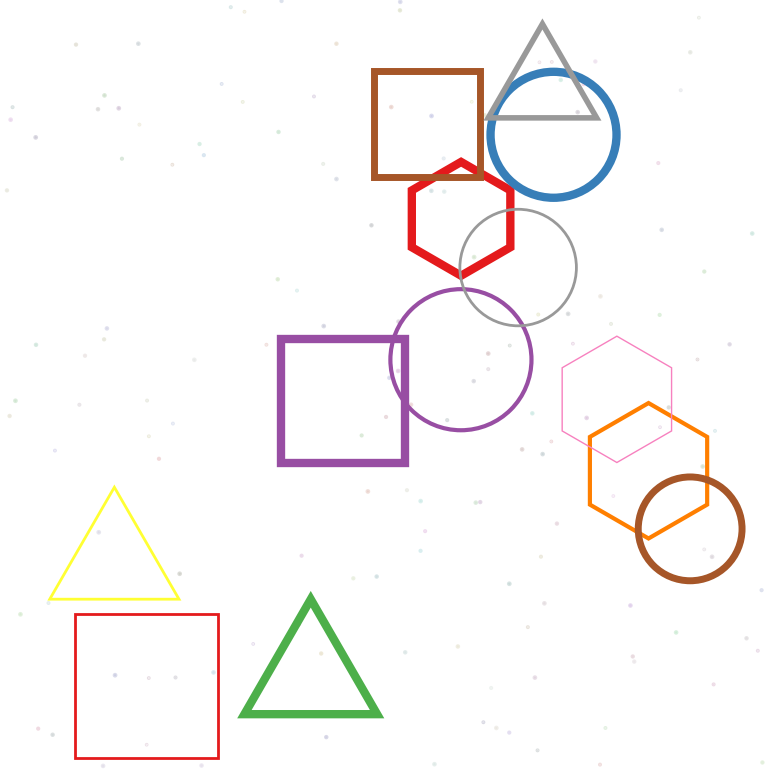[{"shape": "hexagon", "thickness": 3, "radius": 0.37, "center": [0.599, 0.716]}, {"shape": "square", "thickness": 1, "radius": 0.47, "center": [0.19, 0.109]}, {"shape": "circle", "thickness": 3, "radius": 0.41, "center": [0.719, 0.825]}, {"shape": "triangle", "thickness": 3, "radius": 0.5, "center": [0.404, 0.122]}, {"shape": "circle", "thickness": 1.5, "radius": 0.46, "center": [0.599, 0.533]}, {"shape": "square", "thickness": 3, "radius": 0.4, "center": [0.445, 0.479]}, {"shape": "hexagon", "thickness": 1.5, "radius": 0.44, "center": [0.842, 0.389]}, {"shape": "triangle", "thickness": 1, "radius": 0.48, "center": [0.149, 0.27]}, {"shape": "square", "thickness": 2.5, "radius": 0.35, "center": [0.555, 0.839]}, {"shape": "circle", "thickness": 2.5, "radius": 0.34, "center": [0.896, 0.313]}, {"shape": "hexagon", "thickness": 0.5, "radius": 0.41, "center": [0.801, 0.481]}, {"shape": "triangle", "thickness": 2, "radius": 0.41, "center": [0.704, 0.888]}, {"shape": "circle", "thickness": 1, "radius": 0.38, "center": [0.673, 0.653]}]